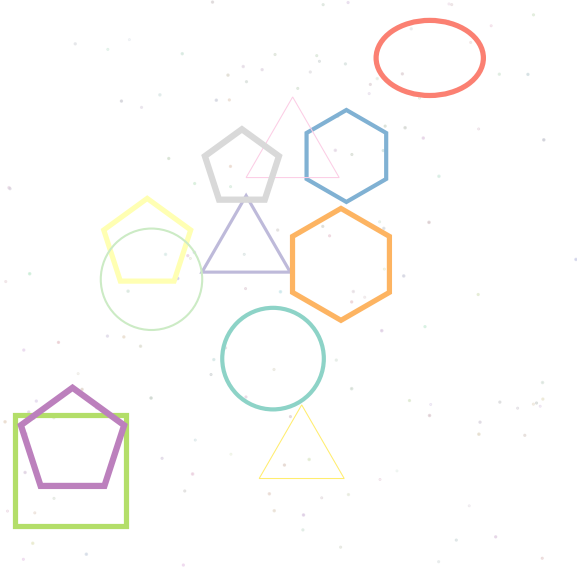[{"shape": "circle", "thickness": 2, "radius": 0.44, "center": [0.473, 0.378]}, {"shape": "pentagon", "thickness": 2.5, "radius": 0.4, "center": [0.255, 0.576]}, {"shape": "triangle", "thickness": 1.5, "radius": 0.44, "center": [0.426, 0.572]}, {"shape": "oval", "thickness": 2.5, "radius": 0.46, "center": [0.744, 0.899]}, {"shape": "hexagon", "thickness": 2, "radius": 0.4, "center": [0.6, 0.729]}, {"shape": "hexagon", "thickness": 2.5, "radius": 0.48, "center": [0.59, 0.541]}, {"shape": "square", "thickness": 2.5, "radius": 0.48, "center": [0.121, 0.184]}, {"shape": "triangle", "thickness": 0.5, "radius": 0.47, "center": [0.507, 0.738]}, {"shape": "pentagon", "thickness": 3, "radius": 0.34, "center": [0.419, 0.708]}, {"shape": "pentagon", "thickness": 3, "radius": 0.47, "center": [0.126, 0.234]}, {"shape": "circle", "thickness": 1, "radius": 0.44, "center": [0.262, 0.516]}, {"shape": "triangle", "thickness": 0.5, "radius": 0.43, "center": [0.522, 0.213]}]